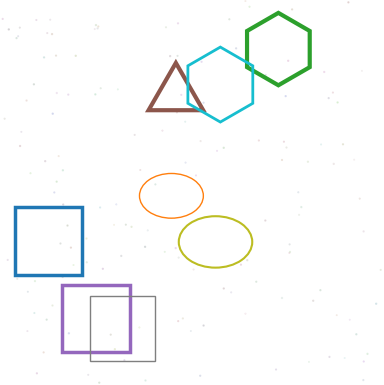[{"shape": "square", "thickness": 2.5, "radius": 0.44, "center": [0.126, 0.374]}, {"shape": "oval", "thickness": 1, "radius": 0.41, "center": [0.445, 0.491]}, {"shape": "hexagon", "thickness": 3, "radius": 0.47, "center": [0.723, 0.873]}, {"shape": "square", "thickness": 2.5, "radius": 0.44, "center": [0.25, 0.173]}, {"shape": "triangle", "thickness": 3, "radius": 0.41, "center": [0.457, 0.755]}, {"shape": "square", "thickness": 1, "radius": 0.42, "center": [0.318, 0.148]}, {"shape": "oval", "thickness": 1.5, "radius": 0.48, "center": [0.56, 0.372]}, {"shape": "hexagon", "thickness": 2, "radius": 0.49, "center": [0.572, 0.78]}]